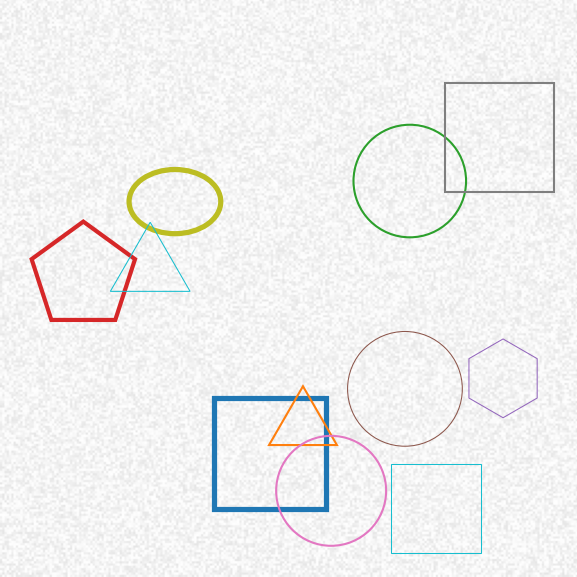[{"shape": "square", "thickness": 2.5, "radius": 0.48, "center": [0.468, 0.213]}, {"shape": "triangle", "thickness": 1, "radius": 0.34, "center": [0.525, 0.262]}, {"shape": "circle", "thickness": 1, "radius": 0.49, "center": [0.71, 0.686]}, {"shape": "pentagon", "thickness": 2, "radius": 0.47, "center": [0.144, 0.521]}, {"shape": "hexagon", "thickness": 0.5, "radius": 0.34, "center": [0.871, 0.344]}, {"shape": "circle", "thickness": 0.5, "radius": 0.5, "center": [0.701, 0.326]}, {"shape": "circle", "thickness": 1, "radius": 0.48, "center": [0.573, 0.149]}, {"shape": "square", "thickness": 1, "radius": 0.47, "center": [0.865, 0.761]}, {"shape": "oval", "thickness": 2.5, "radius": 0.4, "center": [0.303, 0.65]}, {"shape": "square", "thickness": 0.5, "radius": 0.39, "center": [0.755, 0.119]}, {"shape": "triangle", "thickness": 0.5, "radius": 0.4, "center": [0.26, 0.534]}]